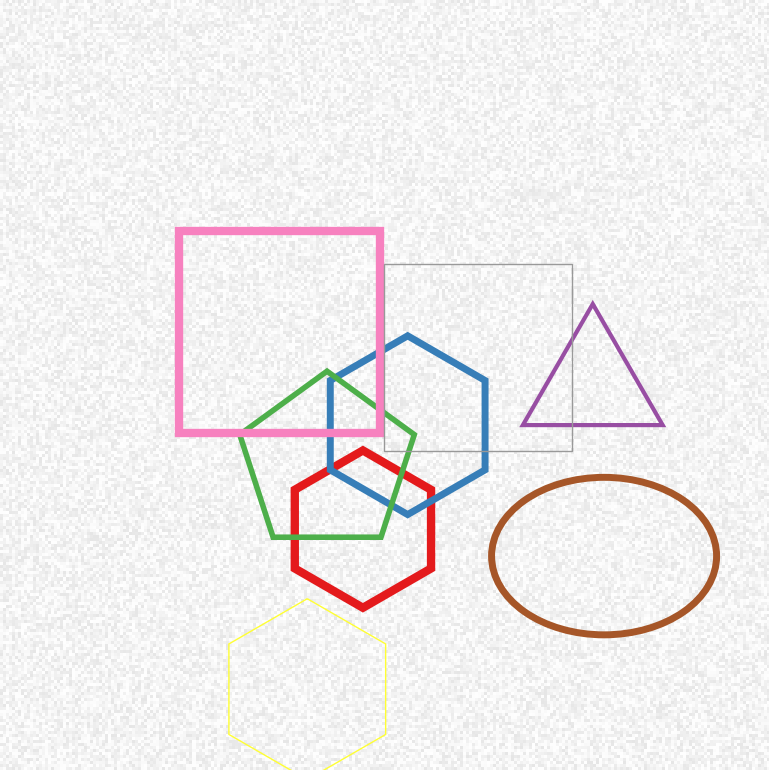[{"shape": "hexagon", "thickness": 3, "radius": 0.51, "center": [0.471, 0.313]}, {"shape": "hexagon", "thickness": 2.5, "radius": 0.58, "center": [0.529, 0.448]}, {"shape": "pentagon", "thickness": 2, "radius": 0.6, "center": [0.425, 0.399]}, {"shape": "triangle", "thickness": 1.5, "radius": 0.52, "center": [0.77, 0.5]}, {"shape": "hexagon", "thickness": 0.5, "radius": 0.59, "center": [0.399, 0.105]}, {"shape": "oval", "thickness": 2.5, "radius": 0.73, "center": [0.785, 0.278]}, {"shape": "square", "thickness": 3, "radius": 0.65, "center": [0.363, 0.569]}, {"shape": "square", "thickness": 0.5, "radius": 0.61, "center": [0.621, 0.536]}]